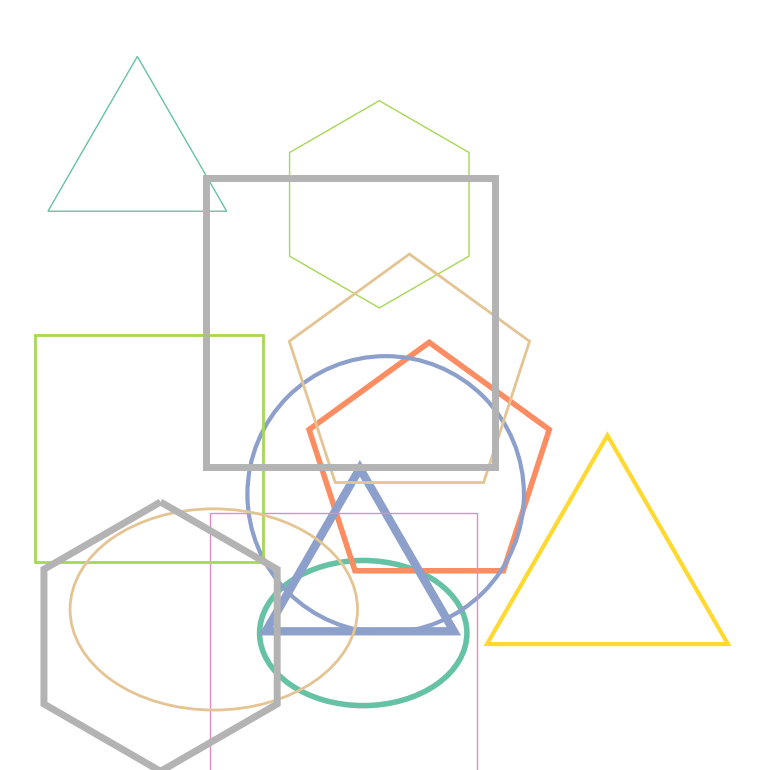[{"shape": "oval", "thickness": 2, "radius": 0.67, "center": [0.472, 0.178]}, {"shape": "triangle", "thickness": 0.5, "radius": 0.67, "center": [0.178, 0.793]}, {"shape": "pentagon", "thickness": 2, "radius": 0.82, "center": [0.557, 0.391]}, {"shape": "triangle", "thickness": 3, "radius": 0.71, "center": [0.467, 0.251]}, {"shape": "circle", "thickness": 1.5, "radius": 0.9, "center": [0.501, 0.358]}, {"shape": "square", "thickness": 0.5, "radius": 0.87, "center": [0.446, 0.16]}, {"shape": "square", "thickness": 1, "radius": 0.74, "center": [0.193, 0.418]}, {"shape": "hexagon", "thickness": 0.5, "radius": 0.67, "center": [0.493, 0.735]}, {"shape": "triangle", "thickness": 1.5, "radius": 0.9, "center": [0.789, 0.254]}, {"shape": "pentagon", "thickness": 1, "radius": 0.82, "center": [0.532, 0.506]}, {"shape": "oval", "thickness": 1, "radius": 0.93, "center": [0.278, 0.209]}, {"shape": "hexagon", "thickness": 2.5, "radius": 0.87, "center": [0.209, 0.173]}, {"shape": "square", "thickness": 2.5, "radius": 0.94, "center": [0.455, 0.581]}]